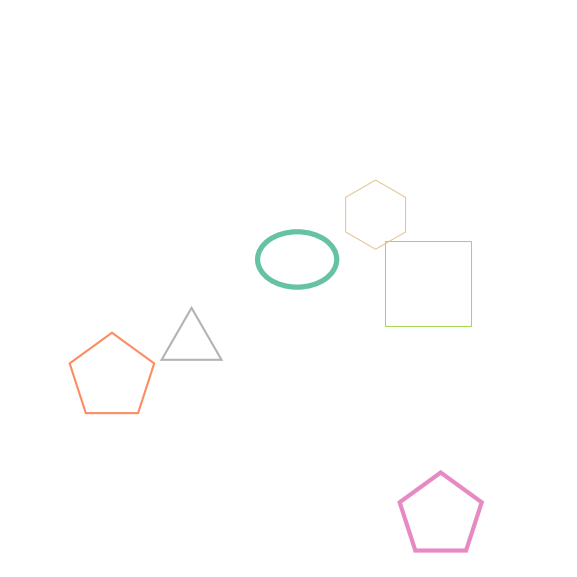[{"shape": "oval", "thickness": 2.5, "radius": 0.34, "center": [0.515, 0.55]}, {"shape": "pentagon", "thickness": 1, "radius": 0.38, "center": [0.194, 0.346]}, {"shape": "pentagon", "thickness": 2, "radius": 0.37, "center": [0.763, 0.106]}, {"shape": "square", "thickness": 0.5, "radius": 0.37, "center": [0.741, 0.508]}, {"shape": "hexagon", "thickness": 0.5, "radius": 0.3, "center": [0.65, 0.627]}, {"shape": "triangle", "thickness": 1, "radius": 0.3, "center": [0.332, 0.406]}]